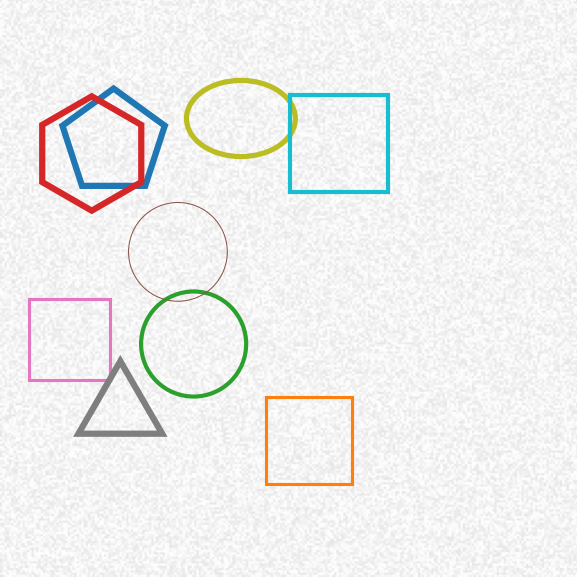[{"shape": "pentagon", "thickness": 3, "radius": 0.47, "center": [0.197, 0.753]}, {"shape": "square", "thickness": 1.5, "radius": 0.37, "center": [0.535, 0.236]}, {"shape": "circle", "thickness": 2, "radius": 0.45, "center": [0.335, 0.403]}, {"shape": "hexagon", "thickness": 3, "radius": 0.5, "center": [0.159, 0.733]}, {"shape": "circle", "thickness": 0.5, "radius": 0.43, "center": [0.308, 0.563]}, {"shape": "square", "thickness": 1.5, "radius": 0.35, "center": [0.121, 0.411]}, {"shape": "triangle", "thickness": 3, "radius": 0.42, "center": [0.208, 0.29]}, {"shape": "oval", "thickness": 2.5, "radius": 0.47, "center": [0.417, 0.794]}, {"shape": "square", "thickness": 2, "radius": 0.42, "center": [0.587, 0.75]}]